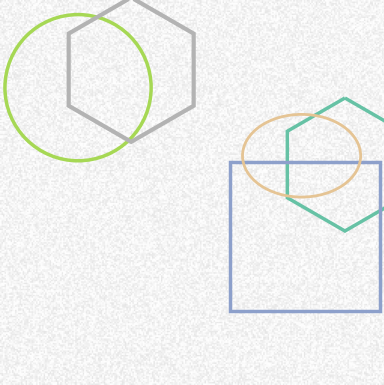[{"shape": "hexagon", "thickness": 2.5, "radius": 0.86, "center": [0.896, 0.573]}, {"shape": "square", "thickness": 2.5, "radius": 0.97, "center": [0.792, 0.386]}, {"shape": "circle", "thickness": 2.5, "radius": 0.95, "center": [0.203, 0.772]}, {"shape": "oval", "thickness": 2, "radius": 0.77, "center": [0.783, 0.596]}, {"shape": "hexagon", "thickness": 3, "radius": 0.94, "center": [0.341, 0.819]}]